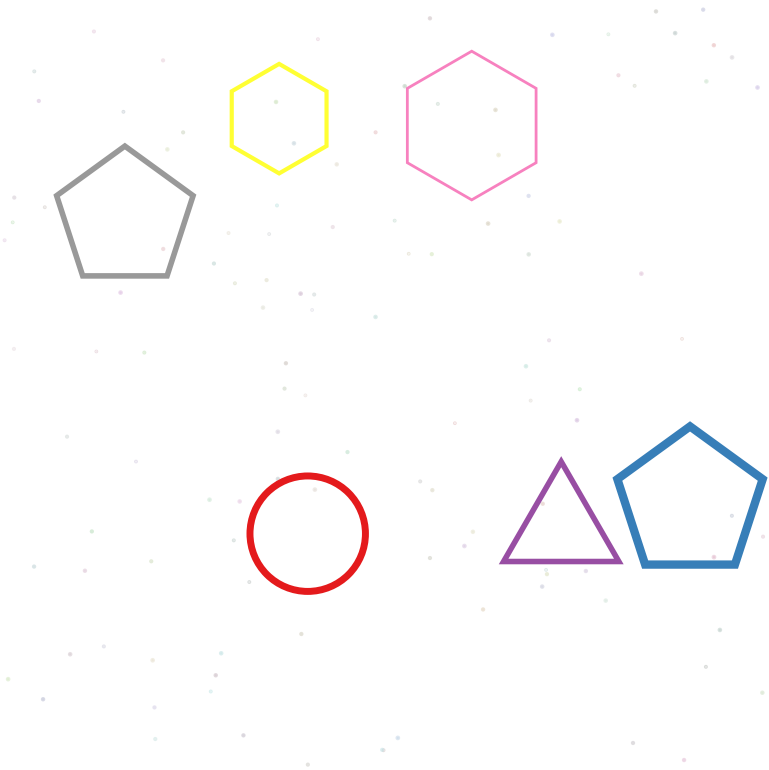[{"shape": "circle", "thickness": 2.5, "radius": 0.37, "center": [0.4, 0.307]}, {"shape": "pentagon", "thickness": 3, "radius": 0.5, "center": [0.896, 0.347]}, {"shape": "triangle", "thickness": 2, "radius": 0.43, "center": [0.729, 0.314]}, {"shape": "hexagon", "thickness": 1.5, "radius": 0.36, "center": [0.363, 0.846]}, {"shape": "hexagon", "thickness": 1, "radius": 0.48, "center": [0.613, 0.837]}, {"shape": "pentagon", "thickness": 2, "radius": 0.47, "center": [0.162, 0.717]}]